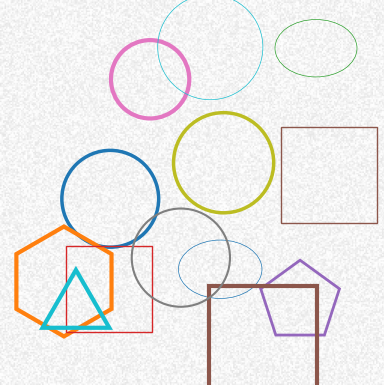[{"shape": "circle", "thickness": 2.5, "radius": 0.63, "center": [0.286, 0.484]}, {"shape": "oval", "thickness": 0.5, "radius": 0.54, "center": [0.572, 0.301]}, {"shape": "hexagon", "thickness": 3, "radius": 0.71, "center": [0.166, 0.269]}, {"shape": "oval", "thickness": 0.5, "radius": 0.53, "center": [0.821, 0.875]}, {"shape": "square", "thickness": 1, "radius": 0.56, "center": [0.283, 0.25]}, {"shape": "pentagon", "thickness": 2, "radius": 0.54, "center": [0.779, 0.217]}, {"shape": "square", "thickness": 3, "radius": 0.71, "center": [0.683, 0.115]}, {"shape": "square", "thickness": 1, "radius": 0.62, "center": [0.854, 0.545]}, {"shape": "circle", "thickness": 3, "radius": 0.51, "center": [0.39, 0.794]}, {"shape": "circle", "thickness": 1.5, "radius": 0.64, "center": [0.47, 0.331]}, {"shape": "circle", "thickness": 2.5, "radius": 0.65, "center": [0.581, 0.577]}, {"shape": "circle", "thickness": 0.5, "radius": 0.68, "center": [0.546, 0.878]}, {"shape": "triangle", "thickness": 3, "radius": 0.5, "center": [0.197, 0.199]}]